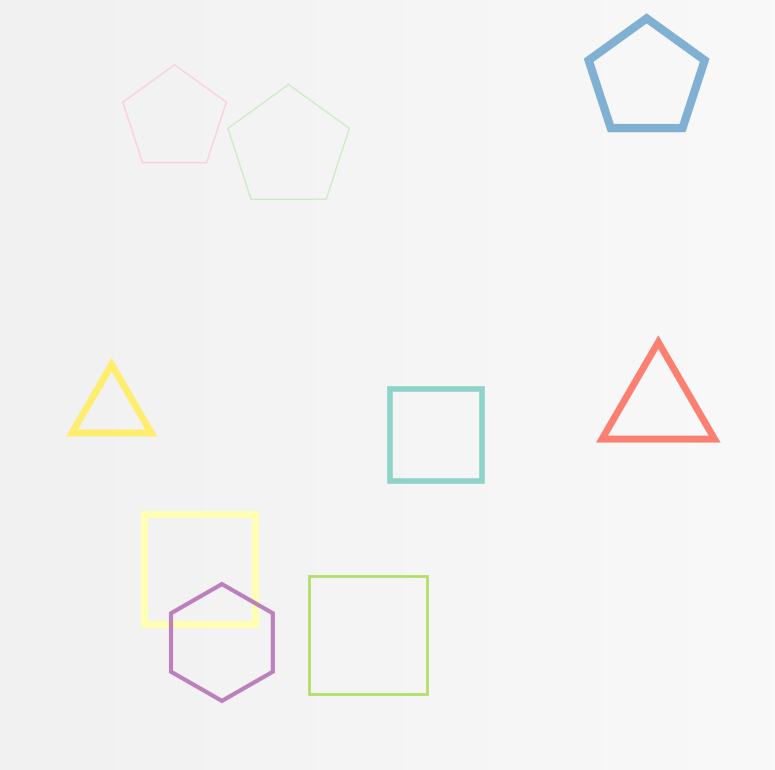[{"shape": "square", "thickness": 2, "radius": 0.3, "center": [0.563, 0.435]}, {"shape": "square", "thickness": 2.5, "radius": 0.36, "center": [0.257, 0.261]}, {"shape": "triangle", "thickness": 2.5, "radius": 0.42, "center": [0.849, 0.472]}, {"shape": "pentagon", "thickness": 3, "radius": 0.39, "center": [0.834, 0.897]}, {"shape": "square", "thickness": 1, "radius": 0.38, "center": [0.475, 0.175]}, {"shape": "pentagon", "thickness": 0.5, "radius": 0.35, "center": [0.225, 0.846]}, {"shape": "hexagon", "thickness": 1.5, "radius": 0.38, "center": [0.286, 0.166]}, {"shape": "pentagon", "thickness": 0.5, "radius": 0.41, "center": [0.372, 0.808]}, {"shape": "triangle", "thickness": 2.5, "radius": 0.3, "center": [0.144, 0.467]}]